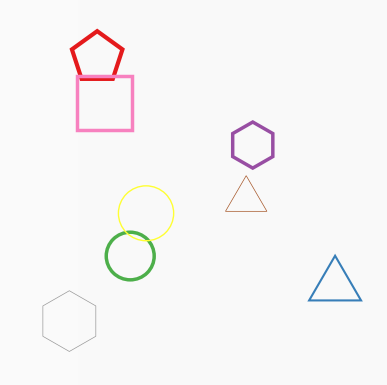[{"shape": "pentagon", "thickness": 3, "radius": 0.34, "center": [0.251, 0.851]}, {"shape": "triangle", "thickness": 1.5, "radius": 0.39, "center": [0.865, 0.258]}, {"shape": "circle", "thickness": 2.5, "radius": 0.31, "center": [0.336, 0.335]}, {"shape": "hexagon", "thickness": 2.5, "radius": 0.3, "center": [0.652, 0.623]}, {"shape": "circle", "thickness": 1, "radius": 0.36, "center": [0.377, 0.446]}, {"shape": "triangle", "thickness": 0.5, "radius": 0.31, "center": [0.635, 0.482]}, {"shape": "square", "thickness": 2.5, "radius": 0.35, "center": [0.27, 0.733]}, {"shape": "hexagon", "thickness": 0.5, "radius": 0.39, "center": [0.179, 0.166]}]